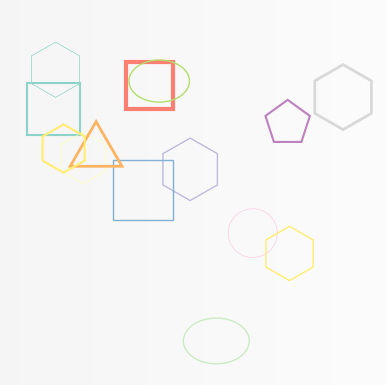[{"shape": "hexagon", "thickness": 0.5, "radius": 0.36, "center": [0.143, 0.819]}, {"shape": "square", "thickness": 1.5, "radius": 0.34, "center": [0.138, 0.717]}, {"shape": "hexagon", "thickness": 0.5, "radius": 0.34, "center": [0.215, 0.59]}, {"shape": "hexagon", "thickness": 1, "radius": 0.41, "center": [0.491, 0.56]}, {"shape": "square", "thickness": 3, "radius": 0.3, "center": [0.387, 0.778]}, {"shape": "square", "thickness": 1, "radius": 0.39, "center": [0.369, 0.506]}, {"shape": "triangle", "thickness": 2, "radius": 0.39, "center": [0.248, 0.607]}, {"shape": "oval", "thickness": 1, "radius": 0.39, "center": [0.411, 0.789]}, {"shape": "circle", "thickness": 0.5, "radius": 0.32, "center": [0.652, 0.395]}, {"shape": "hexagon", "thickness": 2, "radius": 0.42, "center": [0.885, 0.748]}, {"shape": "pentagon", "thickness": 1.5, "radius": 0.3, "center": [0.742, 0.68]}, {"shape": "oval", "thickness": 1, "radius": 0.42, "center": [0.558, 0.114]}, {"shape": "hexagon", "thickness": 1, "radius": 0.35, "center": [0.747, 0.342]}, {"shape": "hexagon", "thickness": 1.5, "radius": 0.31, "center": [0.164, 0.614]}]